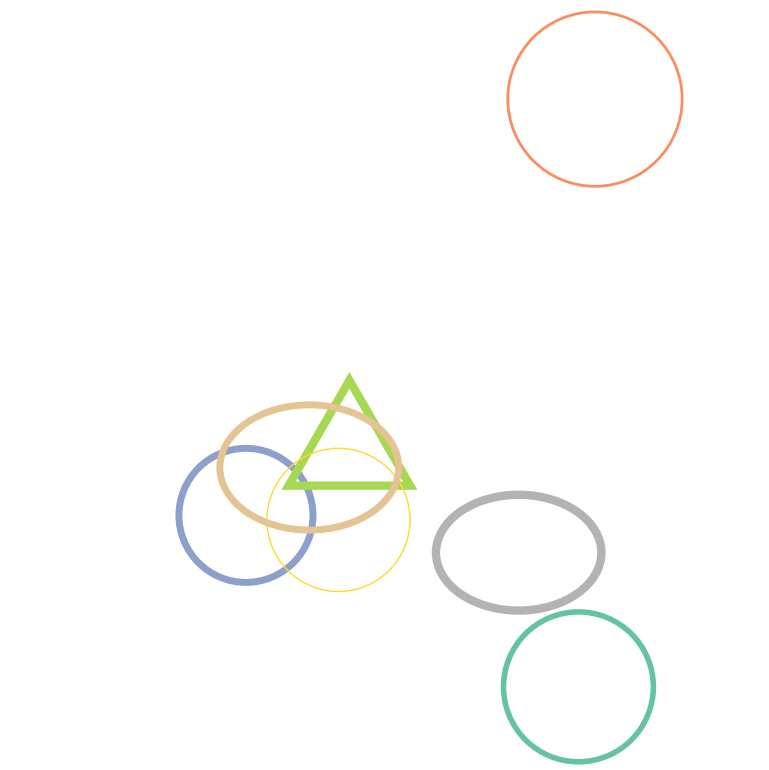[{"shape": "circle", "thickness": 2, "radius": 0.49, "center": [0.751, 0.108]}, {"shape": "circle", "thickness": 1, "radius": 0.57, "center": [0.773, 0.871]}, {"shape": "circle", "thickness": 2.5, "radius": 0.44, "center": [0.319, 0.331]}, {"shape": "triangle", "thickness": 3, "radius": 0.46, "center": [0.454, 0.415]}, {"shape": "circle", "thickness": 0.5, "radius": 0.46, "center": [0.44, 0.325]}, {"shape": "oval", "thickness": 2.5, "radius": 0.58, "center": [0.402, 0.393]}, {"shape": "oval", "thickness": 3, "radius": 0.54, "center": [0.674, 0.282]}]